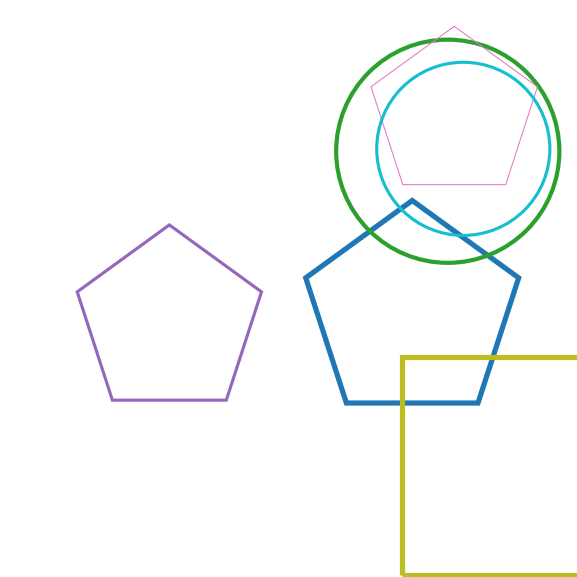[{"shape": "pentagon", "thickness": 2.5, "radius": 0.97, "center": [0.714, 0.458]}, {"shape": "circle", "thickness": 2, "radius": 0.97, "center": [0.775, 0.737]}, {"shape": "pentagon", "thickness": 1.5, "radius": 0.84, "center": [0.293, 0.442]}, {"shape": "pentagon", "thickness": 0.5, "radius": 0.76, "center": [0.787, 0.802]}, {"shape": "square", "thickness": 2.5, "radius": 0.94, "center": [0.884, 0.192]}, {"shape": "circle", "thickness": 1.5, "radius": 0.75, "center": [0.802, 0.741]}]